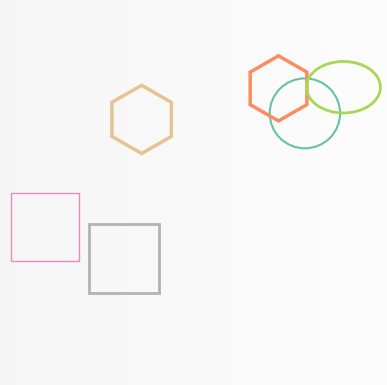[{"shape": "circle", "thickness": 1.5, "radius": 0.45, "center": [0.787, 0.706]}, {"shape": "hexagon", "thickness": 2.5, "radius": 0.42, "center": [0.719, 0.77]}, {"shape": "square", "thickness": 1, "radius": 0.44, "center": [0.117, 0.41]}, {"shape": "oval", "thickness": 2, "radius": 0.48, "center": [0.886, 0.773]}, {"shape": "hexagon", "thickness": 2.5, "radius": 0.44, "center": [0.366, 0.69]}, {"shape": "square", "thickness": 2, "radius": 0.45, "center": [0.32, 0.328]}]